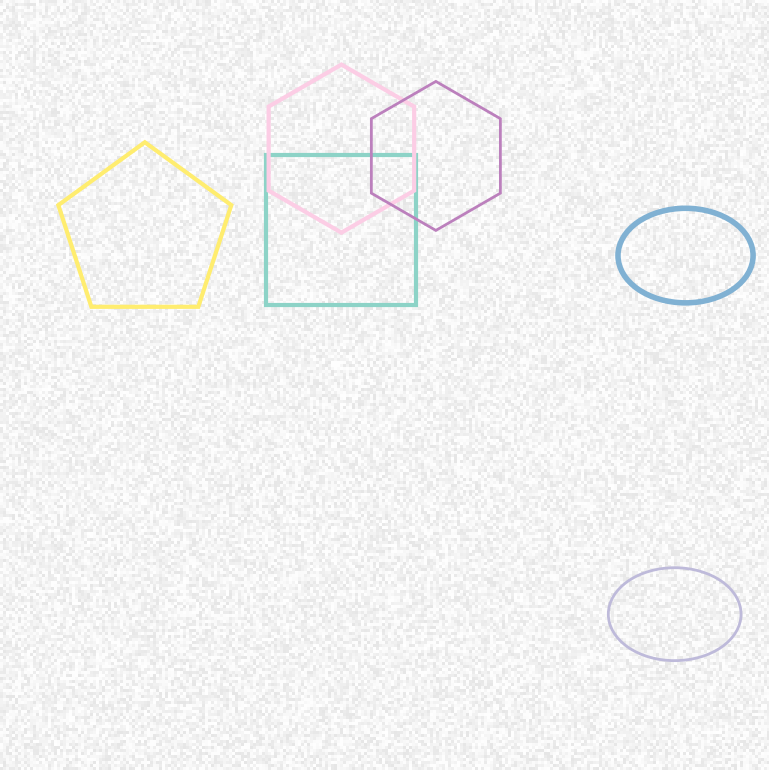[{"shape": "square", "thickness": 1.5, "radius": 0.49, "center": [0.443, 0.701]}, {"shape": "oval", "thickness": 1, "radius": 0.43, "center": [0.876, 0.202]}, {"shape": "oval", "thickness": 2, "radius": 0.44, "center": [0.89, 0.668]}, {"shape": "hexagon", "thickness": 1.5, "radius": 0.55, "center": [0.443, 0.807]}, {"shape": "hexagon", "thickness": 1, "radius": 0.48, "center": [0.566, 0.798]}, {"shape": "pentagon", "thickness": 1.5, "radius": 0.59, "center": [0.188, 0.697]}]